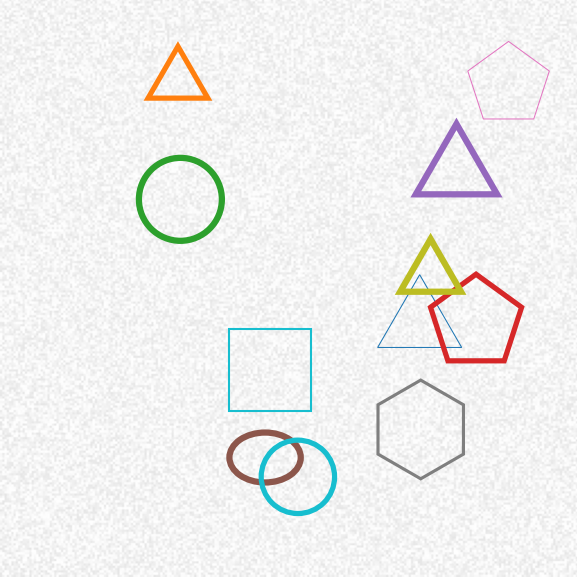[{"shape": "triangle", "thickness": 0.5, "radius": 0.42, "center": [0.727, 0.439]}, {"shape": "triangle", "thickness": 2.5, "radius": 0.3, "center": [0.308, 0.859]}, {"shape": "circle", "thickness": 3, "radius": 0.36, "center": [0.312, 0.654]}, {"shape": "pentagon", "thickness": 2.5, "radius": 0.41, "center": [0.824, 0.441]}, {"shape": "triangle", "thickness": 3, "radius": 0.41, "center": [0.79, 0.703]}, {"shape": "oval", "thickness": 3, "radius": 0.31, "center": [0.459, 0.207]}, {"shape": "pentagon", "thickness": 0.5, "radius": 0.37, "center": [0.881, 0.853]}, {"shape": "hexagon", "thickness": 1.5, "radius": 0.43, "center": [0.729, 0.255]}, {"shape": "triangle", "thickness": 3, "radius": 0.3, "center": [0.746, 0.524]}, {"shape": "circle", "thickness": 2.5, "radius": 0.32, "center": [0.516, 0.173]}, {"shape": "square", "thickness": 1, "radius": 0.35, "center": [0.468, 0.358]}]